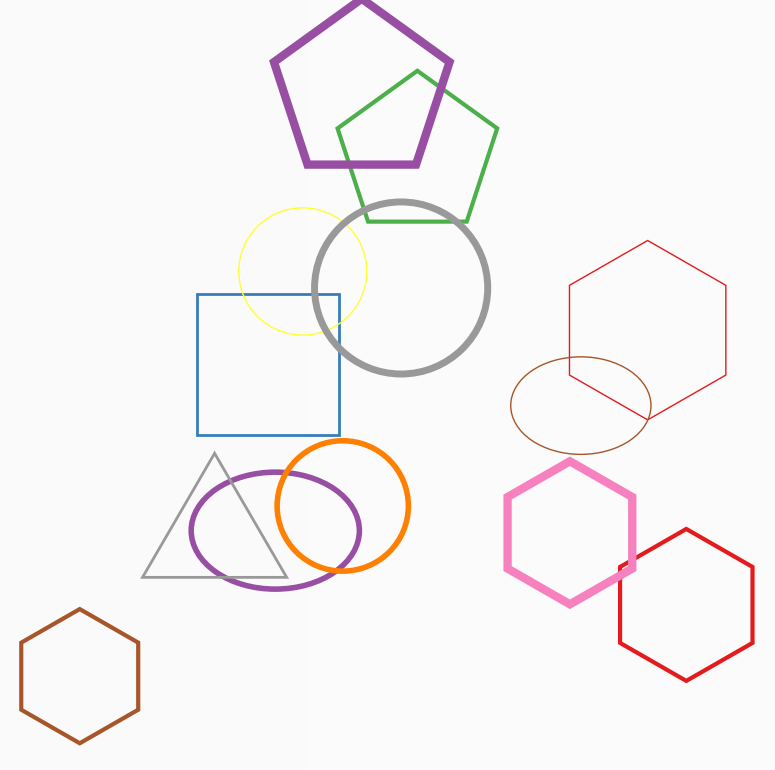[{"shape": "hexagon", "thickness": 1.5, "radius": 0.49, "center": [0.886, 0.214]}, {"shape": "hexagon", "thickness": 0.5, "radius": 0.58, "center": [0.836, 0.571]}, {"shape": "square", "thickness": 1, "radius": 0.46, "center": [0.346, 0.527]}, {"shape": "pentagon", "thickness": 1.5, "radius": 0.54, "center": [0.539, 0.8]}, {"shape": "oval", "thickness": 2, "radius": 0.54, "center": [0.355, 0.311]}, {"shape": "pentagon", "thickness": 3, "radius": 0.6, "center": [0.467, 0.883]}, {"shape": "circle", "thickness": 2, "radius": 0.42, "center": [0.442, 0.343]}, {"shape": "circle", "thickness": 0.5, "radius": 0.41, "center": [0.391, 0.647]}, {"shape": "oval", "thickness": 0.5, "radius": 0.45, "center": [0.749, 0.473]}, {"shape": "hexagon", "thickness": 1.5, "radius": 0.44, "center": [0.103, 0.122]}, {"shape": "hexagon", "thickness": 3, "radius": 0.46, "center": [0.735, 0.308]}, {"shape": "triangle", "thickness": 1, "radius": 0.54, "center": [0.277, 0.304]}, {"shape": "circle", "thickness": 2.5, "radius": 0.56, "center": [0.518, 0.626]}]